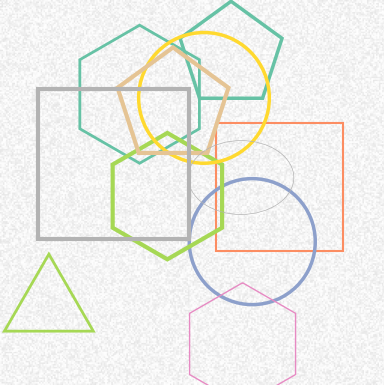[{"shape": "hexagon", "thickness": 2, "radius": 0.9, "center": [0.363, 0.755]}, {"shape": "pentagon", "thickness": 2.5, "radius": 0.7, "center": [0.6, 0.857]}, {"shape": "square", "thickness": 1.5, "radius": 0.83, "center": [0.726, 0.514]}, {"shape": "circle", "thickness": 2.5, "radius": 0.82, "center": [0.655, 0.372]}, {"shape": "hexagon", "thickness": 1, "radius": 0.79, "center": [0.63, 0.107]}, {"shape": "triangle", "thickness": 2, "radius": 0.67, "center": [0.127, 0.207]}, {"shape": "hexagon", "thickness": 3, "radius": 0.82, "center": [0.435, 0.491]}, {"shape": "circle", "thickness": 2.5, "radius": 0.85, "center": [0.53, 0.746]}, {"shape": "pentagon", "thickness": 3, "radius": 0.76, "center": [0.449, 0.725]}, {"shape": "square", "thickness": 3, "radius": 0.98, "center": [0.295, 0.573]}, {"shape": "oval", "thickness": 0.5, "radius": 0.69, "center": [0.626, 0.539]}]